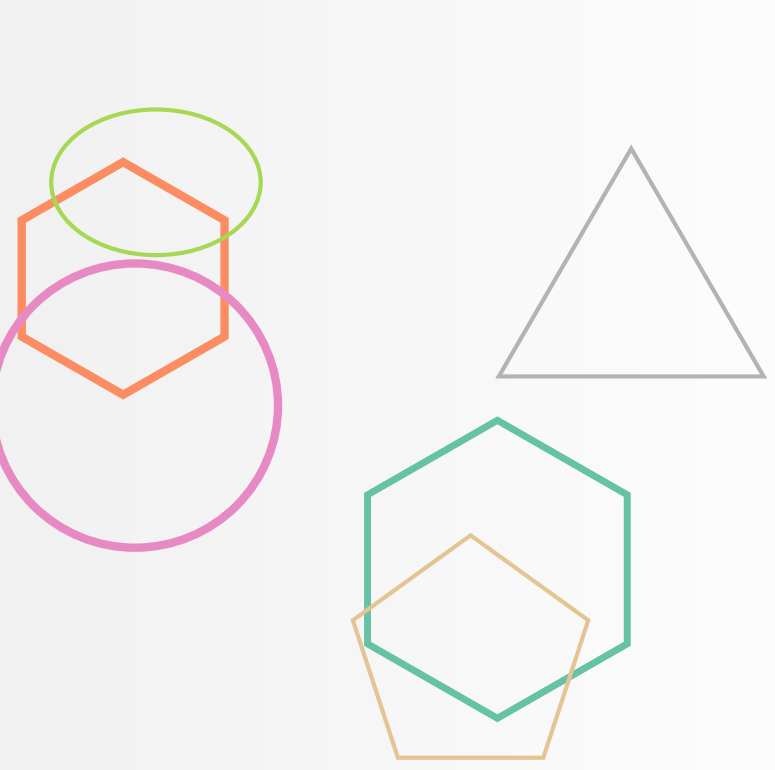[{"shape": "hexagon", "thickness": 2.5, "radius": 0.97, "center": [0.642, 0.261]}, {"shape": "hexagon", "thickness": 3, "radius": 0.76, "center": [0.159, 0.638]}, {"shape": "circle", "thickness": 3, "radius": 0.92, "center": [0.174, 0.473]}, {"shape": "oval", "thickness": 1.5, "radius": 0.68, "center": [0.201, 0.763]}, {"shape": "pentagon", "thickness": 1.5, "radius": 0.8, "center": [0.607, 0.145]}, {"shape": "triangle", "thickness": 1.5, "radius": 0.99, "center": [0.814, 0.61]}]